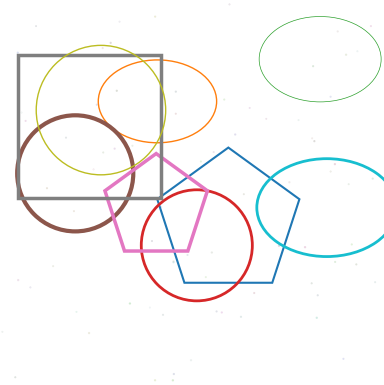[{"shape": "pentagon", "thickness": 1.5, "radius": 0.97, "center": [0.593, 0.423]}, {"shape": "oval", "thickness": 1, "radius": 0.77, "center": [0.409, 0.737]}, {"shape": "oval", "thickness": 0.5, "radius": 0.79, "center": [0.832, 0.846]}, {"shape": "circle", "thickness": 2, "radius": 0.72, "center": [0.511, 0.363]}, {"shape": "circle", "thickness": 3, "radius": 0.75, "center": [0.195, 0.55]}, {"shape": "pentagon", "thickness": 2.5, "radius": 0.7, "center": [0.406, 0.461]}, {"shape": "square", "thickness": 2.5, "radius": 0.93, "center": [0.232, 0.671]}, {"shape": "circle", "thickness": 1, "radius": 0.84, "center": [0.262, 0.714]}, {"shape": "oval", "thickness": 2, "radius": 0.91, "center": [0.849, 0.461]}]